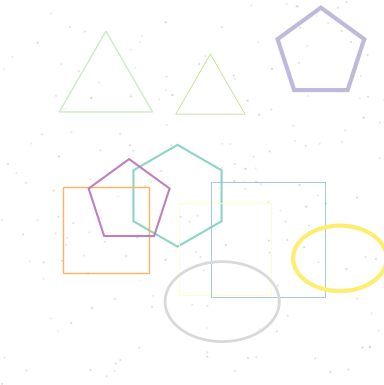[{"shape": "hexagon", "thickness": 1.5, "radius": 0.66, "center": [0.461, 0.492]}, {"shape": "square", "thickness": 0.5, "radius": 0.6, "center": [0.583, 0.354]}, {"shape": "pentagon", "thickness": 3, "radius": 0.59, "center": [0.833, 0.862]}, {"shape": "square", "thickness": 0.5, "radius": 0.74, "center": [0.696, 0.378]}, {"shape": "square", "thickness": 1, "radius": 0.56, "center": [0.274, 0.403]}, {"shape": "triangle", "thickness": 0.5, "radius": 0.52, "center": [0.546, 0.756]}, {"shape": "oval", "thickness": 2, "radius": 0.74, "center": [0.577, 0.217]}, {"shape": "pentagon", "thickness": 1.5, "radius": 0.55, "center": [0.335, 0.476]}, {"shape": "triangle", "thickness": 1, "radius": 0.7, "center": [0.275, 0.779]}, {"shape": "oval", "thickness": 3, "radius": 0.61, "center": [0.883, 0.329]}]